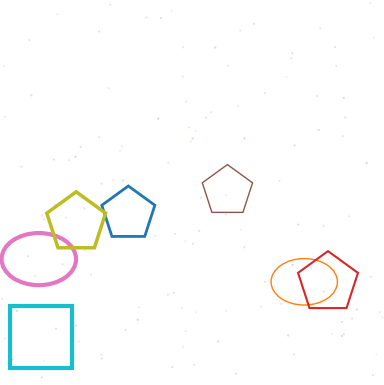[{"shape": "pentagon", "thickness": 2, "radius": 0.36, "center": [0.333, 0.445]}, {"shape": "oval", "thickness": 1, "radius": 0.43, "center": [0.79, 0.268]}, {"shape": "pentagon", "thickness": 1.5, "radius": 0.41, "center": [0.852, 0.266]}, {"shape": "pentagon", "thickness": 1, "radius": 0.34, "center": [0.591, 0.504]}, {"shape": "oval", "thickness": 3, "radius": 0.48, "center": [0.101, 0.327]}, {"shape": "pentagon", "thickness": 2.5, "radius": 0.4, "center": [0.198, 0.421]}, {"shape": "square", "thickness": 3, "radius": 0.4, "center": [0.106, 0.124]}]